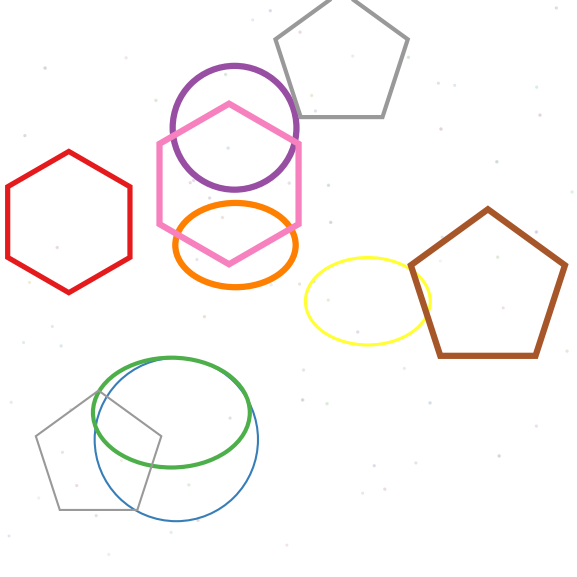[{"shape": "hexagon", "thickness": 2.5, "radius": 0.61, "center": [0.119, 0.615]}, {"shape": "circle", "thickness": 1, "radius": 0.71, "center": [0.305, 0.238]}, {"shape": "oval", "thickness": 2, "radius": 0.68, "center": [0.297, 0.285]}, {"shape": "circle", "thickness": 3, "radius": 0.54, "center": [0.406, 0.778]}, {"shape": "oval", "thickness": 3, "radius": 0.52, "center": [0.408, 0.575]}, {"shape": "oval", "thickness": 1.5, "radius": 0.54, "center": [0.637, 0.477]}, {"shape": "pentagon", "thickness": 3, "radius": 0.7, "center": [0.845, 0.496]}, {"shape": "hexagon", "thickness": 3, "radius": 0.7, "center": [0.397, 0.681]}, {"shape": "pentagon", "thickness": 1, "radius": 0.57, "center": [0.171, 0.209]}, {"shape": "pentagon", "thickness": 2, "radius": 0.6, "center": [0.592, 0.894]}]